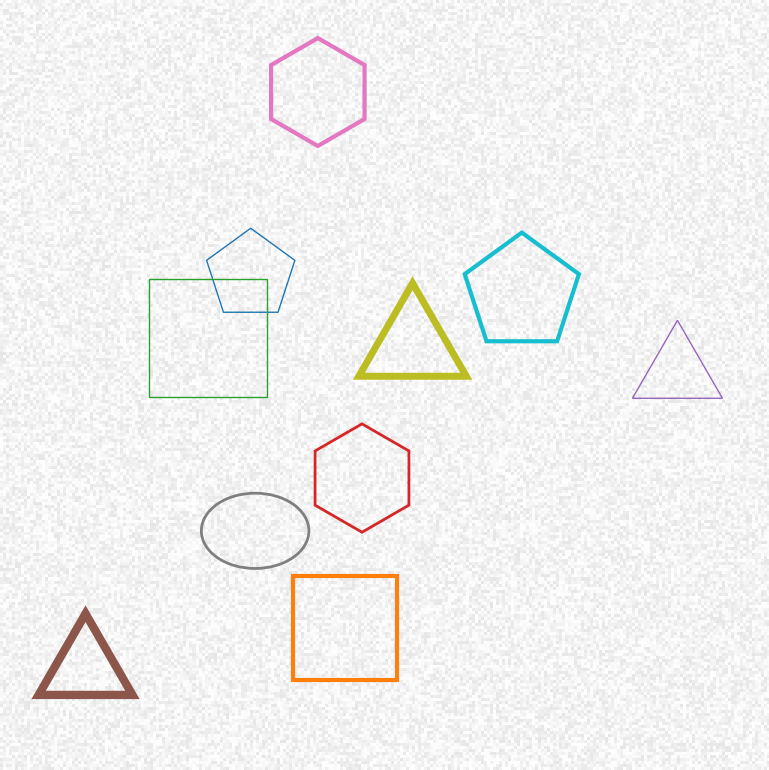[{"shape": "pentagon", "thickness": 0.5, "radius": 0.3, "center": [0.326, 0.643]}, {"shape": "square", "thickness": 1.5, "radius": 0.34, "center": [0.448, 0.185]}, {"shape": "square", "thickness": 0.5, "radius": 0.38, "center": [0.271, 0.561]}, {"shape": "hexagon", "thickness": 1, "radius": 0.35, "center": [0.47, 0.379]}, {"shape": "triangle", "thickness": 0.5, "radius": 0.34, "center": [0.88, 0.517]}, {"shape": "triangle", "thickness": 3, "radius": 0.35, "center": [0.111, 0.133]}, {"shape": "hexagon", "thickness": 1.5, "radius": 0.35, "center": [0.413, 0.88]}, {"shape": "oval", "thickness": 1, "radius": 0.35, "center": [0.331, 0.311]}, {"shape": "triangle", "thickness": 2.5, "radius": 0.4, "center": [0.536, 0.552]}, {"shape": "pentagon", "thickness": 1.5, "radius": 0.39, "center": [0.678, 0.62]}]